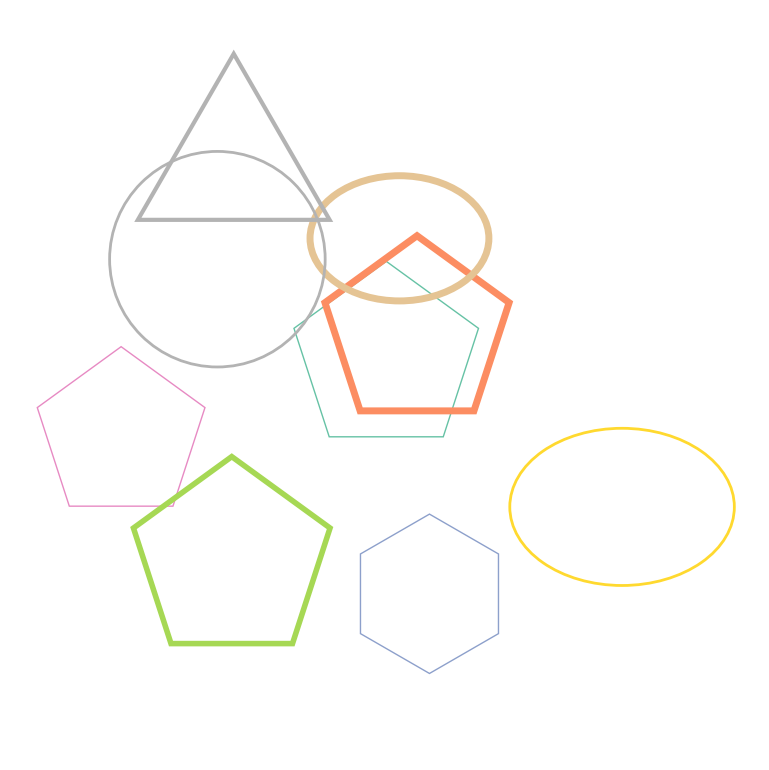[{"shape": "pentagon", "thickness": 0.5, "radius": 0.63, "center": [0.502, 0.535]}, {"shape": "pentagon", "thickness": 2.5, "radius": 0.63, "center": [0.542, 0.568]}, {"shape": "hexagon", "thickness": 0.5, "radius": 0.52, "center": [0.558, 0.229]}, {"shape": "pentagon", "thickness": 0.5, "radius": 0.57, "center": [0.157, 0.435]}, {"shape": "pentagon", "thickness": 2, "radius": 0.67, "center": [0.301, 0.273]}, {"shape": "oval", "thickness": 1, "radius": 0.73, "center": [0.808, 0.342]}, {"shape": "oval", "thickness": 2.5, "radius": 0.58, "center": [0.519, 0.69]}, {"shape": "circle", "thickness": 1, "radius": 0.7, "center": [0.282, 0.663]}, {"shape": "triangle", "thickness": 1.5, "radius": 0.72, "center": [0.304, 0.786]}]